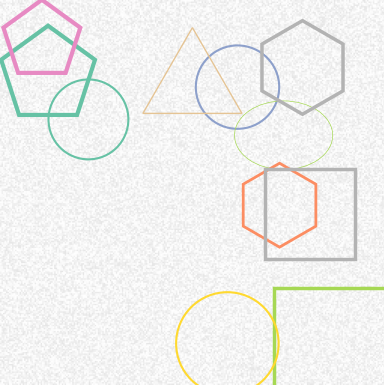[{"shape": "circle", "thickness": 1.5, "radius": 0.52, "center": [0.23, 0.69]}, {"shape": "pentagon", "thickness": 3, "radius": 0.64, "center": [0.125, 0.805]}, {"shape": "hexagon", "thickness": 2, "radius": 0.54, "center": [0.726, 0.467]}, {"shape": "circle", "thickness": 1.5, "radius": 0.54, "center": [0.617, 0.774]}, {"shape": "pentagon", "thickness": 3, "radius": 0.52, "center": [0.109, 0.896]}, {"shape": "square", "thickness": 2.5, "radius": 0.73, "center": [0.858, 0.106]}, {"shape": "oval", "thickness": 0.5, "radius": 0.64, "center": [0.737, 0.649]}, {"shape": "circle", "thickness": 1.5, "radius": 0.67, "center": [0.591, 0.108]}, {"shape": "triangle", "thickness": 1, "radius": 0.74, "center": [0.5, 0.78]}, {"shape": "hexagon", "thickness": 2.5, "radius": 0.61, "center": [0.786, 0.825]}, {"shape": "square", "thickness": 2.5, "radius": 0.59, "center": [0.806, 0.445]}]